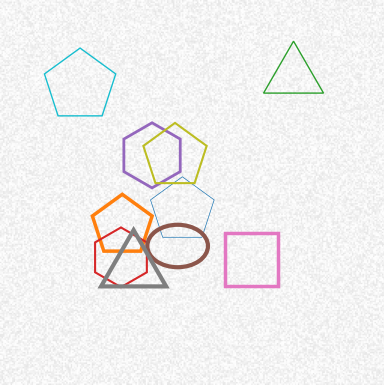[{"shape": "pentagon", "thickness": 0.5, "radius": 0.43, "center": [0.474, 0.454]}, {"shape": "pentagon", "thickness": 2.5, "radius": 0.41, "center": [0.318, 0.414]}, {"shape": "triangle", "thickness": 1, "radius": 0.45, "center": [0.762, 0.803]}, {"shape": "hexagon", "thickness": 1.5, "radius": 0.39, "center": [0.314, 0.332]}, {"shape": "hexagon", "thickness": 2, "radius": 0.42, "center": [0.395, 0.597]}, {"shape": "oval", "thickness": 3, "radius": 0.39, "center": [0.461, 0.361]}, {"shape": "square", "thickness": 2.5, "radius": 0.35, "center": [0.653, 0.326]}, {"shape": "triangle", "thickness": 3, "radius": 0.49, "center": [0.347, 0.305]}, {"shape": "pentagon", "thickness": 1.5, "radius": 0.43, "center": [0.455, 0.594]}, {"shape": "pentagon", "thickness": 1, "radius": 0.49, "center": [0.208, 0.778]}]